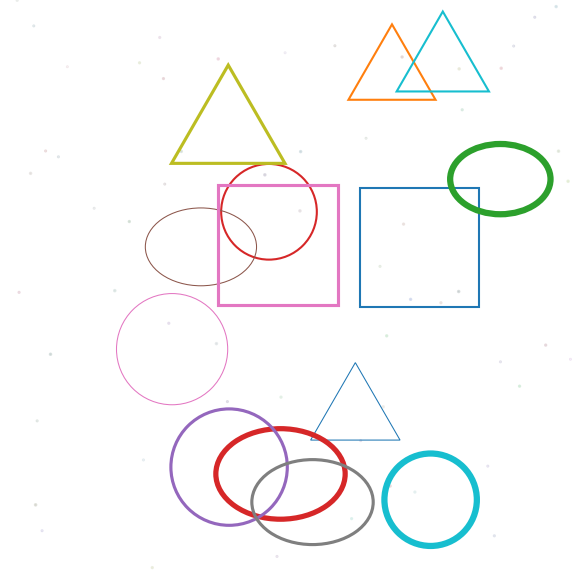[{"shape": "square", "thickness": 1, "radius": 0.51, "center": [0.726, 0.571]}, {"shape": "triangle", "thickness": 0.5, "radius": 0.45, "center": [0.615, 0.282]}, {"shape": "triangle", "thickness": 1, "radius": 0.44, "center": [0.679, 0.87]}, {"shape": "oval", "thickness": 3, "radius": 0.43, "center": [0.866, 0.689]}, {"shape": "oval", "thickness": 2.5, "radius": 0.56, "center": [0.486, 0.178]}, {"shape": "circle", "thickness": 1, "radius": 0.41, "center": [0.466, 0.632]}, {"shape": "circle", "thickness": 1.5, "radius": 0.5, "center": [0.397, 0.19]}, {"shape": "oval", "thickness": 0.5, "radius": 0.48, "center": [0.348, 0.572]}, {"shape": "square", "thickness": 1.5, "radius": 0.52, "center": [0.481, 0.575]}, {"shape": "circle", "thickness": 0.5, "radius": 0.48, "center": [0.298, 0.395]}, {"shape": "oval", "thickness": 1.5, "radius": 0.53, "center": [0.541, 0.13]}, {"shape": "triangle", "thickness": 1.5, "radius": 0.57, "center": [0.395, 0.773]}, {"shape": "circle", "thickness": 3, "radius": 0.4, "center": [0.746, 0.134]}, {"shape": "triangle", "thickness": 1, "radius": 0.46, "center": [0.767, 0.887]}]